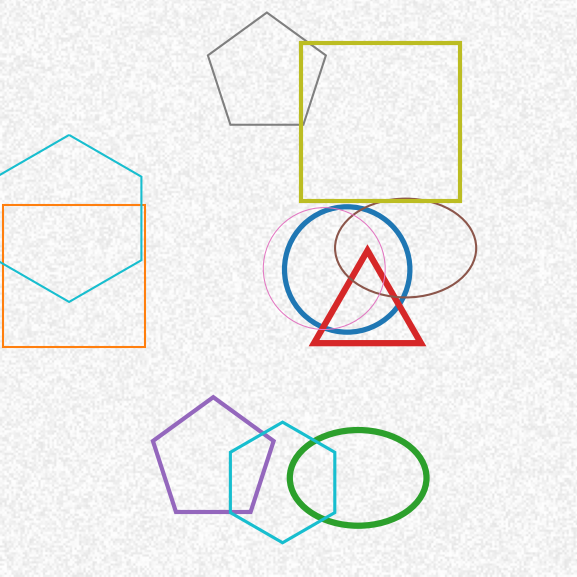[{"shape": "circle", "thickness": 2.5, "radius": 0.54, "center": [0.601, 0.533]}, {"shape": "square", "thickness": 1, "radius": 0.62, "center": [0.128, 0.521]}, {"shape": "oval", "thickness": 3, "radius": 0.59, "center": [0.62, 0.172]}, {"shape": "triangle", "thickness": 3, "radius": 0.53, "center": [0.636, 0.458]}, {"shape": "pentagon", "thickness": 2, "radius": 0.55, "center": [0.369, 0.201]}, {"shape": "oval", "thickness": 1, "radius": 0.61, "center": [0.702, 0.57]}, {"shape": "circle", "thickness": 0.5, "radius": 0.53, "center": [0.561, 0.534]}, {"shape": "pentagon", "thickness": 1, "radius": 0.54, "center": [0.462, 0.87]}, {"shape": "square", "thickness": 2, "radius": 0.69, "center": [0.659, 0.788]}, {"shape": "hexagon", "thickness": 1, "radius": 0.72, "center": [0.12, 0.621]}, {"shape": "hexagon", "thickness": 1.5, "radius": 0.52, "center": [0.489, 0.164]}]